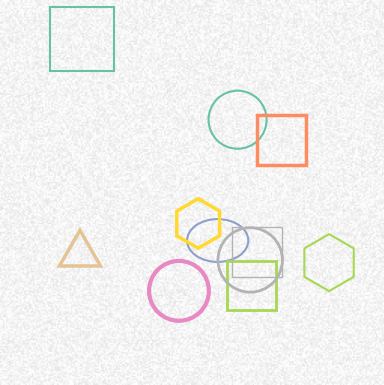[{"shape": "circle", "thickness": 1.5, "radius": 0.38, "center": [0.617, 0.689]}, {"shape": "square", "thickness": 1.5, "radius": 0.42, "center": [0.213, 0.898]}, {"shape": "square", "thickness": 2.5, "radius": 0.32, "center": [0.731, 0.637]}, {"shape": "oval", "thickness": 1.5, "radius": 0.4, "center": [0.565, 0.375]}, {"shape": "circle", "thickness": 3, "radius": 0.39, "center": [0.465, 0.245]}, {"shape": "hexagon", "thickness": 1.5, "radius": 0.37, "center": [0.855, 0.318]}, {"shape": "square", "thickness": 2, "radius": 0.32, "center": [0.654, 0.258]}, {"shape": "hexagon", "thickness": 2.5, "radius": 0.32, "center": [0.515, 0.42]}, {"shape": "triangle", "thickness": 2.5, "radius": 0.31, "center": [0.208, 0.34]}, {"shape": "circle", "thickness": 2, "radius": 0.42, "center": [0.65, 0.325]}, {"shape": "square", "thickness": 1, "radius": 0.32, "center": [0.668, 0.346]}]